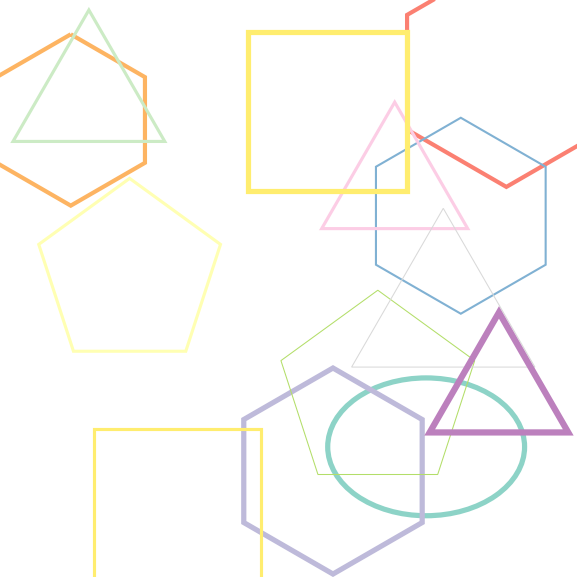[{"shape": "oval", "thickness": 2.5, "radius": 0.85, "center": [0.738, 0.225]}, {"shape": "pentagon", "thickness": 1.5, "radius": 0.83, "center": [0.224, 0.525]}, {"shape": "hexagon", "thickness": 2.5, "radius": 0.89, "center": [0.577, 0.184]}, {"shape": "hexagon", "thickness": 2, "radius": 0.99, "center": [0.877, 0.874]}, {"shape": "hexagon", "thickness": 1, "radius": 0.85, "center": [0.798, 0.626]}, {"shape": "hexagon", "thickness": 2, "radius": 0.74, "center": [0.123, 0.791]}, {"shape": "pentagon", "thickness": 0.5, "radius": 0.88, "center": [0.654, 0.32]}, {"shape": "triangle", "thickness": 1.5, "radius": 0.73, "center": [0.683, 0.676]}, {"shape": "triangle", "thickness": 0.5, "radius": 0.92, "center": [0.768, 0.455]}, {"shape": "triangle", "thickness": 3, "radius": 0.69, "center": [0.864, 0.32]}, {"shape": "triangle", "thickness": 1.5, "radius": 0.76, "center": [0.154, 0.83]}, {"shape": "square", "thickness": 1.5, "radius": 0.72, "center": [0.307, 0.11]}, {"shape": "square", "thickness": 2.5, "radius": 0.69, "center": [0.568, 0.806]}]